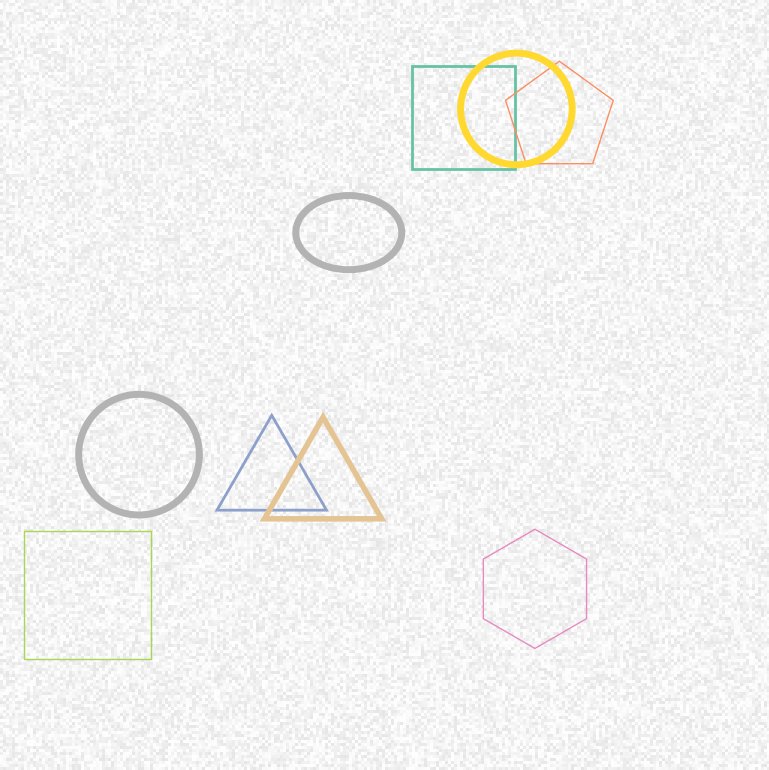[{"shape": "square", "thickness": 1, "radius": 0.34, "center": [0.602, 0.848]}, {"shape": "pentagon", "thickness": 0.5, "radius": 0.37, "center": [0.726, 0.847]}, {"shape": "triangle", "thickness": 1, "radius": 0.41, "center": [0.353, 0.379]}, {"shape": "hexagon", "thickness": 0.5, "radius": 0.39, "center": [0.695, 0.235]}, {"shape": "square", "thickness": 0.5, "radius": 0.41, "center": [0.114, 0.227]}, {"shape": "circle", "thickness": 2.5, "radius": 0.36, "center": [0.671, 0.859]}, {"shape": "triangle", "thickness": 2, "radius": 0.44, "center": [0.42, 0.37]}, {"shape": "oval", "thickness": 2.5, "radius": 0.34, "center": [0.453, 0.698]}, {"shape": "circle", "thickness": 2.5, "radius": 0.39, "center": [0.181, 0.41]}]